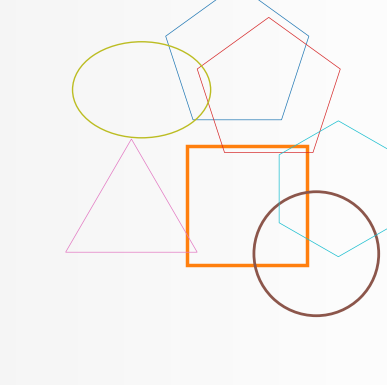[{"shape": "pentagon", "thickness": 0.5, "radius": 0.97, "center": [0.612, 0.846]}, {"shape": "square", "thickness": 2.5, "radius": 0.77, "center": [0.637, 0.467]}, {"shape": "pentagon", "thickness": 0.5, "radius": 0.97, "center": [0.694, 0.761]}, {"shape": "circle", "thickness": 2, "radius": 0.81, "center": [0.816, 0.341]}, {"shape": "triangle", "thickness": 0.5, "radius": 0.98, "center": [0.339, 0.443]}, {"shape": "oval", "thickness": 1, "radius": 0.89, "center": [0.365, 0.767]}, {"shape": "hexagon", "thickness": 0.5, "radius": 0.88, "center": [0.873, 0.51]}]